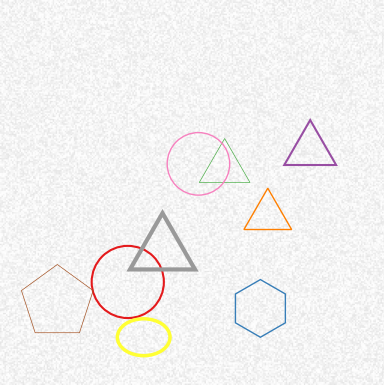[{"shape": "circle", "thickness": 1.5, "radius": 0.47, "center": [0.332, 0.268]}, {"shape": "hexagon", "thickness": 1, "radius": 0.37, "center": [0.676, 0.199]}, {"shape": "triangle", "thickness": 0.5, "radius": 0.38, "center": [0.583, 0.564]}, {"shape": "triangle", "thickness": 1.5, "radius": 0.39, "center": [0.806, 0.61]}, {"shape": "triangle", "thickness": 1, "radius": 0.36, "center": [0.696, 0.44]}, {"shape": "oval", "thickness": 2.5, "radius": 0.34, "center": [0.373, 0.124]}, {"shape": "pentagon", "thickness": 0.5, "radius": 0.49, "center": [0.149, 0.215]}, {"shape": "circle", "thickness": 1, "radius": 0.41, "center": [0.515, 0.574]}, {"shape": "triangle", "thickness": 3, "radius": 0.49, "center": [0.422, 0.349]}]